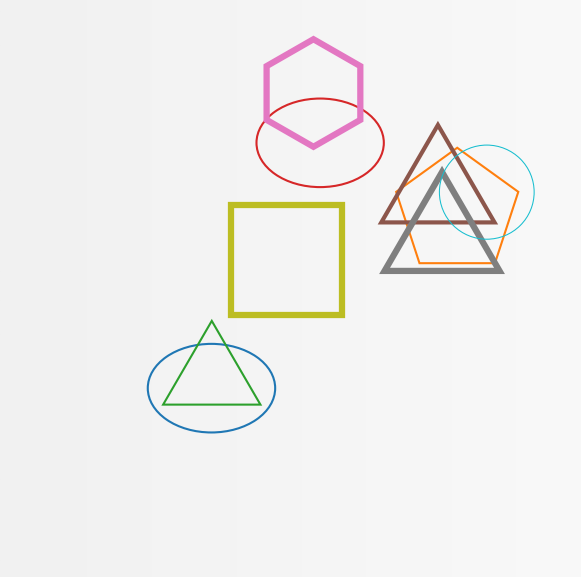[{"shape": "oval", "thickness": 1, "radius": 0.55, "center": [0.364, 0.327]}, {"shape": "pentagon", "thickness": 1, "radius": 0.55, "center": [0.787, 0.633]}, {"shape": "triangle", "thickness": 1, "radius": 0.48, "center": [0.364, 0.347]}, {"shape": "oval", "thickness": 1, "radius": 0.55, "center": [0.551, 0.752]}, {"shape": "triangle", "thickness": 2, "radius": 0.56, "center": [0.753, 0.67]}, {"shape": "hexagon", "thickness": 3, "radius": 0.47, "center": [0.539, 0.838]}, {"shape": "triangle", "thickness": 3, "radius": 0.57, "center": [0.761, 0.587]}, {"shape": "square", "thickness": 3, "radius": 0.48, "center": [0.493, 0.548]}, {"shape": "circle", "thickness": 0.5, "radius": 0.41, "center": [0.837, 0.666]}]